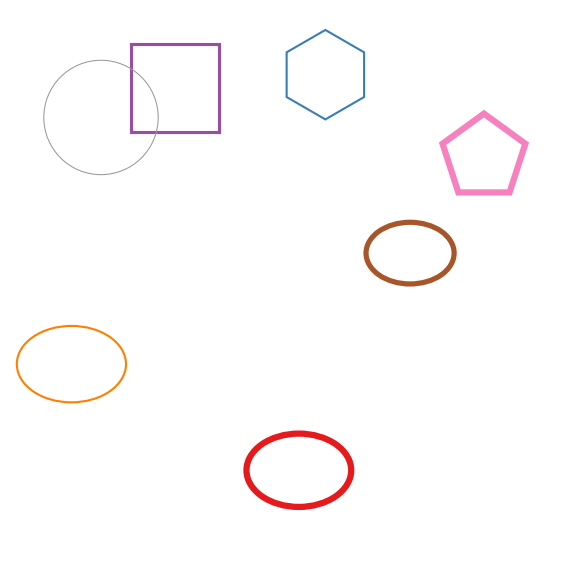[{"shape": "oval", "thickness": 3, "radius": 0.45, "center": [0.517, 0.185]}, {"shape": "hexagon", "thickness": 1, "radius": 0.39, "center": [0.563, 0.87]}, {"shape": "square", "thickness": 1.5, "radius": 0.38, "center": [0.302, 0.847]}, {"shape": "oval", "thickness": 1, "radius": 0.47, "center": [0.124, 0.369]}, {"shape": "oval", "thickness": 2.5, "radius": 0.38, "center": [0.71, 0.561]}, {"shape": "pentagon", "thickness": 3, "radius": 0.38, "center": [0.838, 0.727]}, {"shape": "circle", "thickness": 0.5, "radius": 0.5, "center": [0.175, 0.796]}]